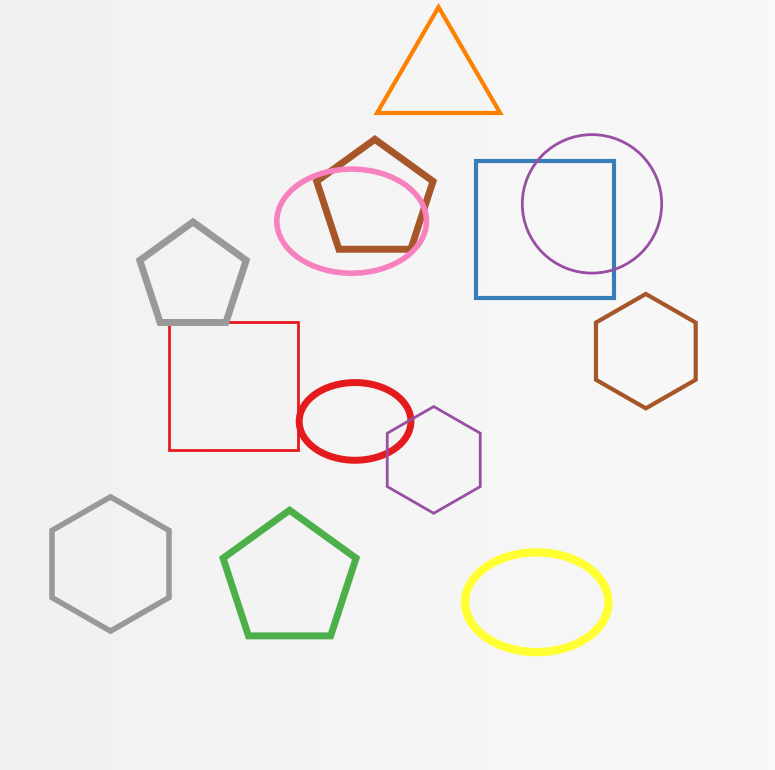[{"shape": "oval", "thickness": 2.5, "radius": 0.36, "center": [0.458, 0.453]}, {"shape": "square", "thickness": 1, "radius": 0.42, "center": [0.301, 0.499]}, {"shape": "square", "thickness": 1.5, "radius": 0.45, "center": [0.703, 0.702]}, {"shape": "pentagon", "thickness": 2.5, "radius": 0.45, "center": [0.374, 0.247]}, {"shape": "circle", "thickness": 1, "radius": 0.45, "center": [0.764, 0.735]}, {"shape": "hexagon", "thickness": 1, "radius": 0.35, "center": [0.56, 0.403]}, {"shape": "triangle", "thickness": 1.5, "radius": 0.46, "center": [0.566, 0.899]}, {"shape": "oval", "thickness": 3, "radius": 0.46, "center": [0.693, 0.218]}, {"shape": "hexagon", "thickness": 1.5, "radius": 0.37, "center": [0.833, 0.544]}, {"shape": "pentagon", "thickness": 2.5, "radius": 0.39, "center": [0.484, 0.74]}, {"shape": "oval", "thickness": 2, "radius": 0.48, "center": [0.454, 0.713]}, {"shape": "pentagon", "thickness": 2.5, "radius": 0.36, "center": [0.249, 0.64]}, {"shape": "hexagon", "thickness": 2, "radius": 0.44, "center": [0.143, 0.268]}]